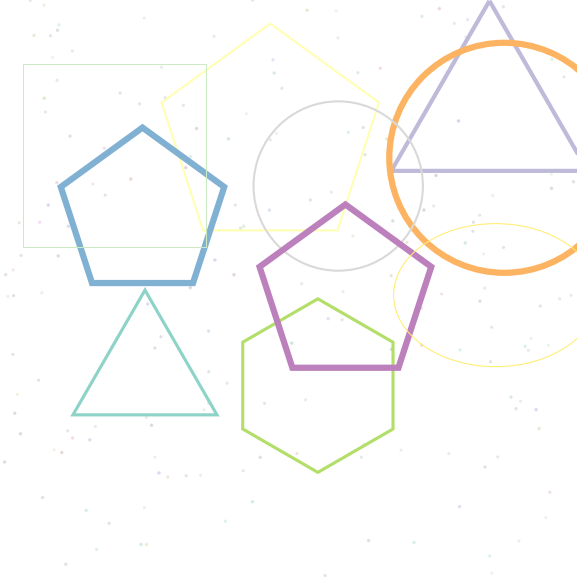[{"shape": "triangle", "thickness": 1.5, "radius": 0.72, "center": [0.251, 0.353]}, {"shape": "pentagon", "thickness": 1, "radius": 0.99, "center": [0.468, 0.76]}, {"shape": "triangle", "thickness": 2, "radius": 0.98, "center": [0.848, 0.801]}, {"shape": "pentagon", "thickness": 3, "radius": 0.74, "center": [0.247, 0.629]}, {"shape": "circle", "thickness": 3, "radius": 1.0, "center": [0.873, 0.726]}, {"shape": "hexagon", "thickness": 1.5, "radius": 0.75, "center": [0.55, 0.331]}, {"shape": "circle", "thickness": 1, "radius": 0.73, "center": [0.586, 0.677]}, {"shape": "pentagon", "thickness": 3, "radius": 0.78, "center": [0.598, 0.489]}, {"shape": "square", "thickness": 0.5, "radius": 0.79, "center": [0.199, 0.731]}, {"shape": "oval", "thickness": 0.5, "radius": 0.88, "center": [0.858, 0.488]}]